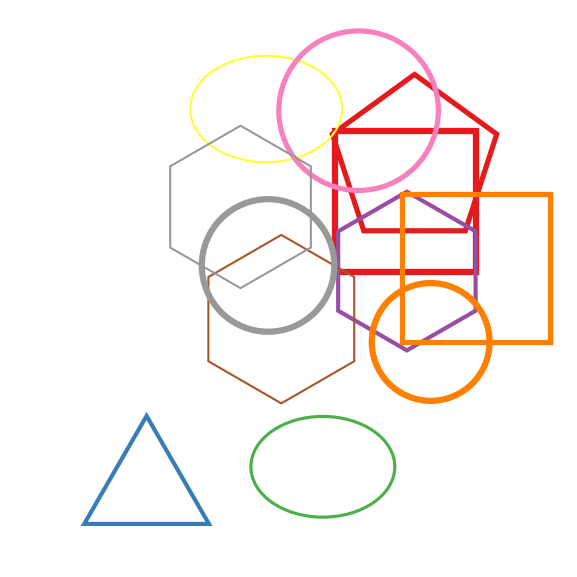[{"shape": "pentagon", "thickness": 2.5, "radius": 0.75, "center": [0.718, 0.721]}, {"shape": "square", "thickness": 3, "radius": 0.61, "center": [0.702, 0.65]}, {"shape": "triangle", "thickness": 2, "radius": 0.62, "center": [0.254, 0.154]}, {"shape": "oval", "thickness": 1.5, "radius": 0.62, "center": [0.559, 0.191]}, {"shape": "hexagon", "thickness": 2, "radius": 0.69, "center": [0.705, 0.53]}, {"shape": "square", "thickness": 2.5, "radius": 0.64, "center": [0.825, 0.535]}, {"shape": "circle", "thickness": 3, "radius": 0.51, "center": [0.746, 0.407]}, {"shape": "oval", "thickness": 1, "radius": 0.66, "center": [0.461, 0.81]}, {"shape": "hexagon", "thickness": 1, "radius": 0.73, "center": [0.487, 0.447]}, {"shape": "circle", "thickness": 2.5, "radius": 0.69, "center": [0.621, 0.807]}, {"shape": "circle", "thickness": 3, "radius": 0.57, "center": [0.464, 0.539]}, {"shape": "hexagon", "thickness": 1, "radius": 0.7, "center": [0.417, 0.641]}]